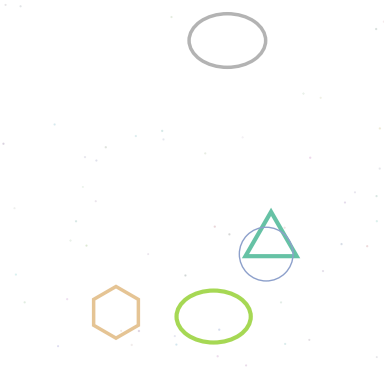[{"shape": "triangle", "thickness": 3, "radius": 0.38, "center": [0.704, 0.373]}, {"shape": "circle", "thickness": 1, "radius": 0.35, "center": [0.691, 0.34]}, {"shape": "oval", "thickness": 3, "radius": 0.48, "center": [0.555, 0.178]}, {"shape": "hexagon", "thickness": 2.5, "radius": 0.34, "center": [0.301, 0.189]}, {"shape": "oval", "thickness": 2.5, "radius": 0.5, "center": [0.591, 0.895]}]